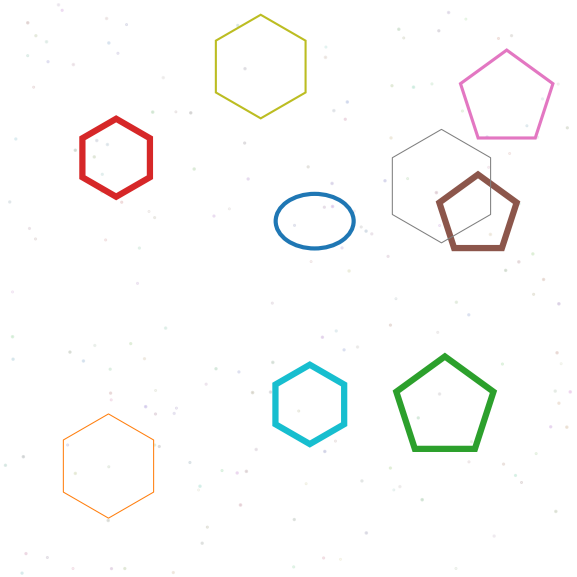[{"shape": "oval", "thickness": 2, "radius": 0.34, "center": [0.545, 0.616]}, {"shape": "hexagon", "thickness": 0.5, "radius": 0.45, "center": [0.188, 0.192]}, {"shape": "pentagon", "thickness": 3, "radius": 0.44, "center": [0.77, 0.293]}, {"shape": "hexagon", "thickness": 3, "radius": 0.34, "center": [0.201, 0.726]}, {"shape": "pentagon", "thickness": 3, "radius": 0.35, "center": [0.828, 0.627]}, {"shape": "pentagon", "thickness": 1.5, "radius": 0.42, "center": [0.877, 0.828]}, {"shape": "hexagon", "thickness": 0.5, "radius": 0.49, "center": [0.764, 0.677]}, {"shape": "hexagon", "thickness": 1, "radius": 0.45, "center": [0.451, 0.884]}, {"shape": "hexagon", "thickness": 3, "radius": 0.34, "center": [0.536, 0.299]}]